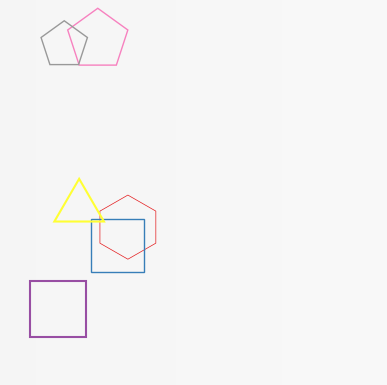[{"shape": "hexagon", "thickness": 0.5, "radius": 0.42, "center": [0.33, 0.41]}, {"shape": "square", "thickness": 1, "radius": 0.34, "center": [0.304, 0.363]}, {"shape": "square", "thickness": 1.5, "radius": 0.36, "center": [0.149, 0.197]}, {"shape": "triangle", "thickness": 1.5, "radius": 0.37, "center": [0.204, 0.462]}, {"shape": "pentagon", "thickness": 1, "radius": 0.41, "center": [0.252, 0.897]}, {"shape": "pentagon", "thickness": 1, "radius": 0.31, "center": [0.166, 0.883]}]